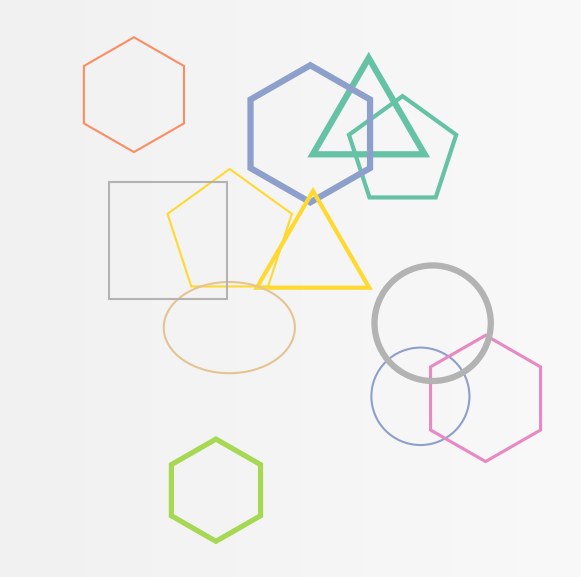[{"shape": "triangle", "thickness": 3, "radius": 0.56, "center": [0.634, 0.787]}, {"shape": "pentagon", "thickness": 2, "radius": 0.48, "center": [0.693, 0.736]}, {"shape": "hexagon", "thickness": 1, "radius": 0.5, "center": [0.23, 0.835]}, {"shape": "circle", "thickness": 1, "radius": 0.42, "center": [0.723, 0.313]}, {"shape": "hexagon", "thickness": 3, "radius": 0.59, "center": [0.534, 0.767]}, {"shape": "hexagon", "thickness": 1.5, "radius": 0.55, "center": [0.835, 0.309]}, {"shape": "hexagon", "thickness": 2.5, "radius": 0.44, "center": [0.372, 0.15]}, {"shape": "pentagon", "thickness": 1, "radius": 0.56, "center": [0.395, 0.594]}, {"shape": "triangle", "thickness": 2, "radius": 0.56, "center": [0.538, 0.557]}, {"shape": "oval", "thickness": 1, "radius": 0.56, "center": [0.395, 0.432]}, {"shape": "circle", "thickness": 3, "radius": 0.5, "center": [0.744, 0.439]}, {"shape": "square", "thickness": 1, "radius": 0.51, "center": [0.288, 0.582]}]